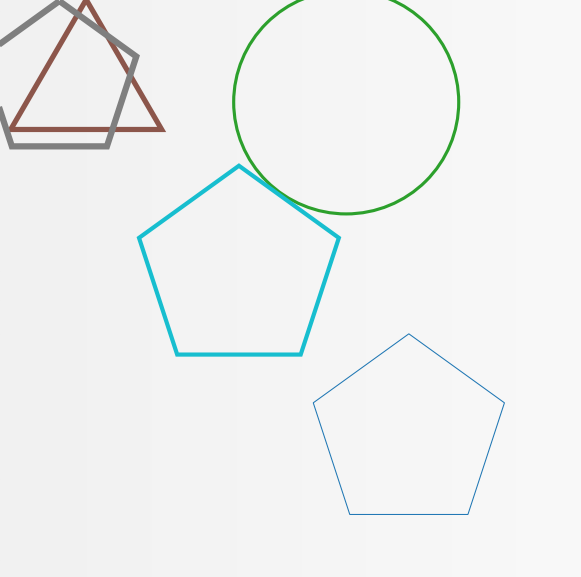[{"shape": "pentagon", "thickness": 0.5, "radius": 0.86, "center": [0.703, 0.248]}, {"shape": "circle", "thickness": 1.5, "radius": 0.97, "center": [0.596, 0.822]}, {"shape": "triangle", "thickness": 2.5, "radius": 0.75, "center": [0.148, 0.85]}, {"shape": "pentagon", "thickness": 3, "radius": 0.7, "center": [0.102, 0.858]}, {"shape": "pentagon", "thickness": 2, "radius": 0.9, "center": [0.411, 0.531]}]